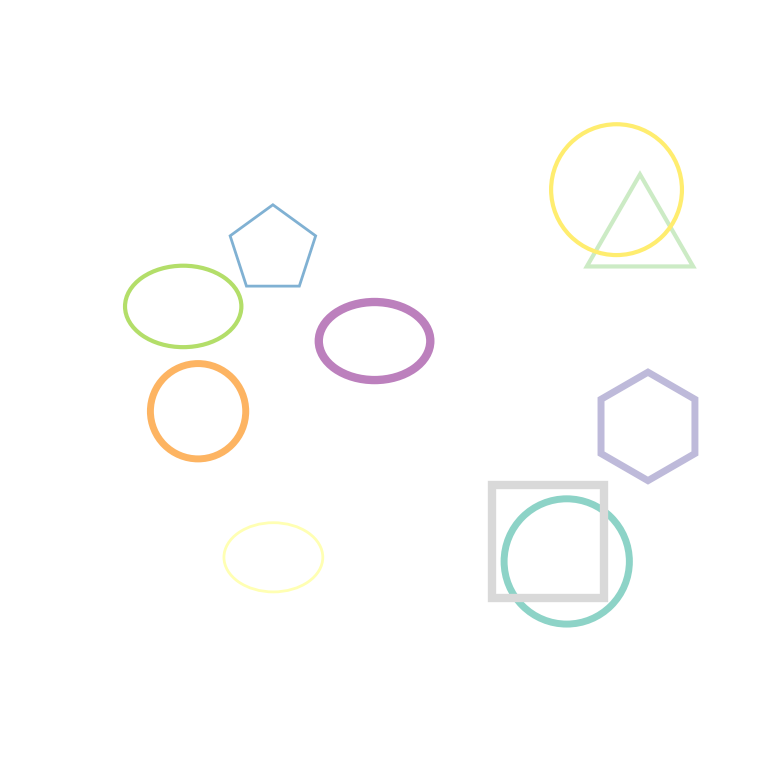[{"shape": "circle", "thickness": 2.5, "radius": 0.41, "center": [0.736, 0.271]}, {"shape": "oval", "thickness": 1, "radius": 0.32, "center": [0.355, 0.276]}, {"shape": "hexagon", "thickness": 2.5, "radius": 0.35, "center": [0.842, 0.446]}, {"shape": "pentagon", "thickness": 1, "radius": 0.29, "center": [0.354, 0.676]}, {"shape": "circle", "thickness": 2.5, "radius": 0.31, "center": [0.257, 0.466]}, {"shape": "oval", "thickness": 1.5, "radius": 0.38, "center": [0.238, 0.602]}, {"shape": "square", "thickness": 3, "radius": 0.37, "center": [0.712, 0.296]}, {"shape": "oval", "thickness": 3, "radius": 0.36, "center": [0.486, 0.557]}, {"shape": "triangle", "thickness": 1.5, "radius": 0.4, "center": [0.831, 0.694]}, {"shape": "circle", "thickness": 1.5, "radius": 0.42, "center": [0.801, 0.754]}]